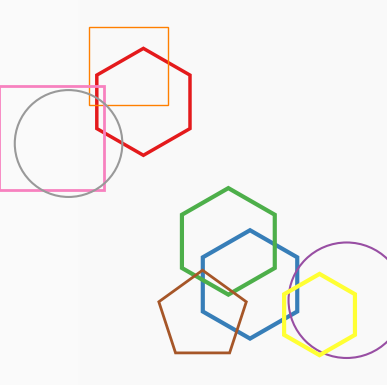[{"shape": "hexagon", "thickness": 2.5, "radius": 0.69, "center": [0.37, 0.735]}, {"shape": "hexagon", "thickness": 3, "radius": 0.7, "center": [0.645, 0.261]}, {"shape": "hexagon", "thickness": 3, "radius": 0.69, "center": [0.589, 0.373]}, {"shape": "circle", "thickness": 1.5, "radius": 0.75, "center": [0.895, 0.22]}, {"shape": "square", "thickness": 1, "radius": 0.51, "center": [0.331, 0.829]}, {"shape": "hexagon", "thickness": 3, "radius": 0.53, "center": [0.825, 0.183]}, {"shape": "pentagon", "thickness": 2, "radius": 0.59, "center": [0.523, 0.179]}, {"shape": "square", "thickness": 2, "radius": 0.67, "center": [0.133, 0.641]}, {"shape": "circle", "thickness": 1.5, "radius": 0.69, "center": [0.177, 0.627]}]